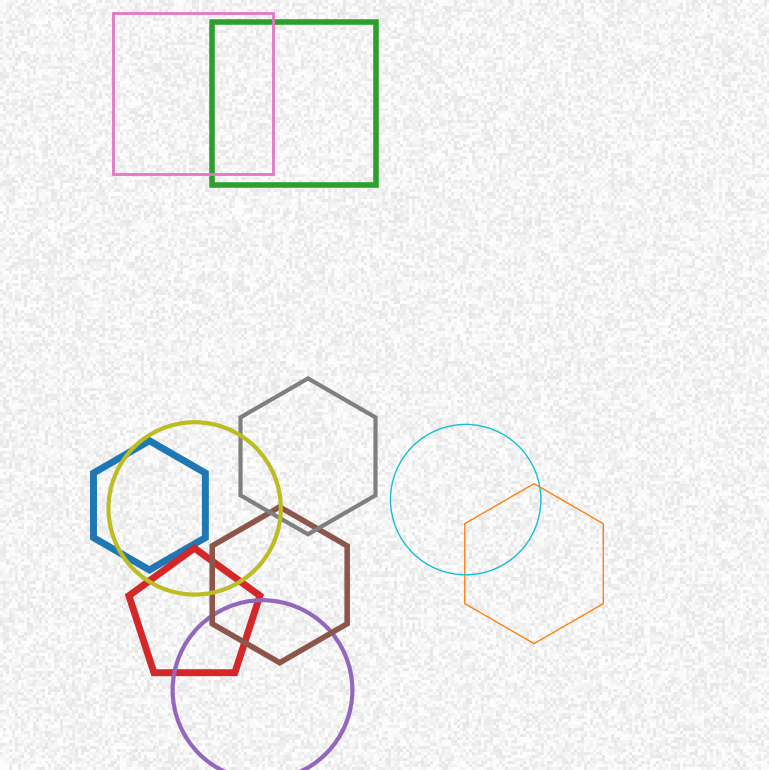[{"shape": "hexagon", "thickness": 2.5, "radius": 0.42, "center": [0.194, 0.344]}, {"shape": "hexagon", "thickness": 0.5, "radius": 0.52, "center": [0.694, 0.268]}, {"shape": "square", "thickness": 2, "radius": 0.53, "center": [0.382, 0.866]}, {"shape": "pentagon", "thickness": 2.5, "radius": 0.45, "center": [0.252, 0.199]}, {"shape": "circle", "thickness": 1.5, "radius": 0.58, "center": [0.341, 0.104]}, {"shape": "hexagon", "thickness": 2, "radius": 0.51, "center": [0.363, 0.24]}, {"shape": "square", "thickness": 1, "radius": 0.52, "center": [0.251, 0.878]}, {"shape": "hexagon", "thickness": 1.5, "radius": 0.51, "center": [0.4, 0.407]}, {"shape": "circle", "thickness": 1.5, "radius": 0.56, "center": [0.253, 0.34]}, {"shape": "circle", "thickness": 0.5, "radius": 0.49, "center": [0.605, 0.351]}]